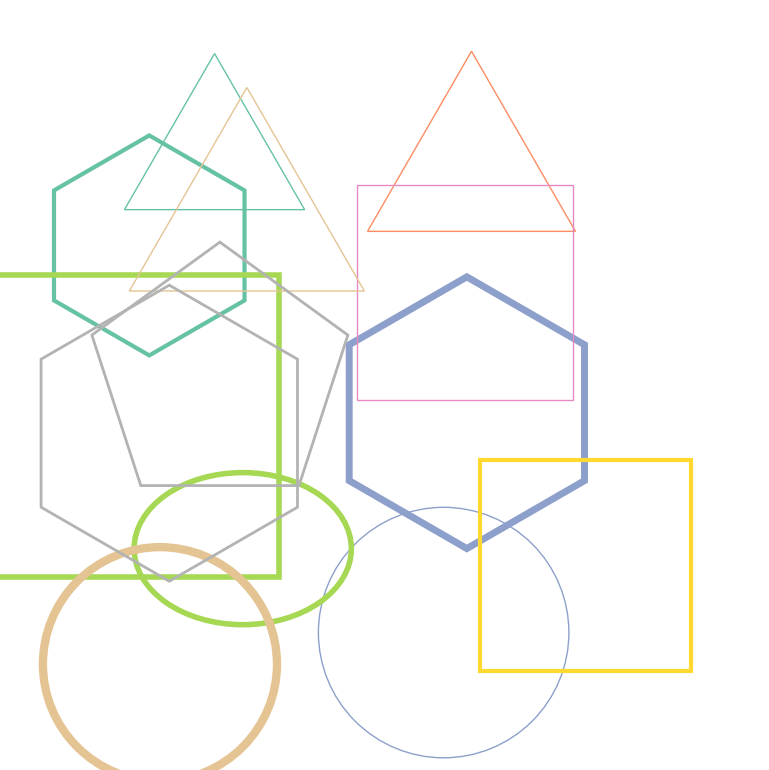[{"shape": "hexagon", "thickness": 1.5, "radius": 0.71, "center": [0.194, 0.681]}, {"shape": "triangle", "thickness": 0.5, "radius": 0.68, "center": [0.279, 0.795]}, {"shape": "triangle", "thickness": 0.5, "radius": 0.78, "center": [0.612, 0.778]}, {"shape": "circle", "thickness": 0.5, "radius": 0.81, "center": [0.576, 0.178]}, {"shape": "hexagon", "thickness": 2.5, "radius": 0.88, "center": [0.606, 0.464]}, {"shape": "square", "thickness": 0.5, "radius": 0.7, "center": [0.604, 0.62]}, {"shape": "square", "thickness": 2, "radius": 0.98, "center": [0.166, 0.447]}, {"shape": "oval", "thickness": 2, "radius": 0.71, "center": [0.315, 0.287]}, {"shape": "square", "thickness": 1.5, "radius": 0.69, "center": [0.76, 0.265]}, {"shape": "circle", "thickness": 3, "radius": 0.76, "center": [0.208, 0.137]}, {"shape": "triangle", "thickness": 0.5, "radius": 0.88, "center": [0.321, 0.71]}, {"shape": "pentagon", "thickness": 1, "radius": 0.87, "center": [0.286, 0.511]}, {"shape": "hexagon", "thickness": 1, "radius": 0.96, "center": [0.22, 0.437]}]